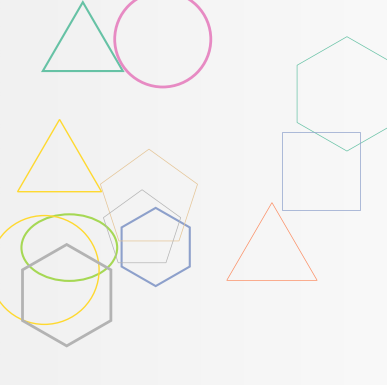[{"shape": "triangle", "thickness": 1.5, "radius": 0.6, "center": [0.214, 0.875]}, {"shape": "hexagon", "thickness": 0.5, "radius": 0.74, "center": [0.895, 0.756]}, {"shape": "triangle", "thickness": 0.5, "radius": 0.67, "center": [0.702, 0.339]}, {"shape": "square", "thickness": 0.5, "radius": 0.5, "center": [0.829, 0.556]}, {"shape": "hexagon", "thickness": 1.5, "radius": 0.51, "center": [0.402, 0.358]}, {"shape": "circle", "thickness": 2, "radius": 0.62, "center": [0.42, 0.898]}, {"shape": "oval", "thickness": 1.5, "radius": 0.62, "center": [0.179, 0.357]}, {"shape": "triangle", "thickness": 1, "radius": 0.63, "center": [0.154, 0.565]}, {"shape": "circle", "thickness": 1, "radius": 0.71, "center": [0.114, 0.299]}, {"shape": "pentagon", "thickness": 0.5, "radius": 0.66, "center": [0.384, 0.481]}, {"shape": "pentagon", "thickness": 0.5, "radius": 0.52, "center": [0.367, 0.402]}, {"shape": "hexagon", "thickness": 2, "radius": 0.66, "center": [0.172, 0.233]}]